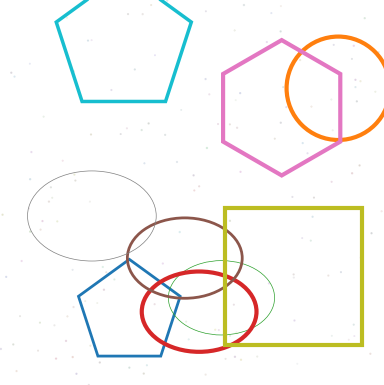[{"shape": "pentagon", "thickness": 2, "radius": 0.69, "center": [0.336, 0.187]}, {"shape": "circle", "thickness": 3, "radius": 0.67, "center": [0.879, 0.771]}, {"shape": "oval", "thickness": 0.5, "radius": 0.69, "center": [0.575, 0.226]}, {"shape": "oval", "thickness": 3, "radius": 0.75, "center": [0.517, 0.19]}, {"shape": "oval", "thickness": 2, "radius": 0.75, "center": [0.48, 0.33]}, {"shape": "hexagon", "thickness": 3, "radius": 0.88, "center": [0.732, 0.72]}, {"shape": "oval", "thickness": 0.5, "radius": 0.84, "center": [0.239, 0.439]}, {"shape": "square", "thickness": 3, "radius": 0.89, "center": [0.761, 0.282]}, {"shape": "pentagon", "thickness": 2.5, "radius": 0.92, "center": [0.322, 0.886]}]